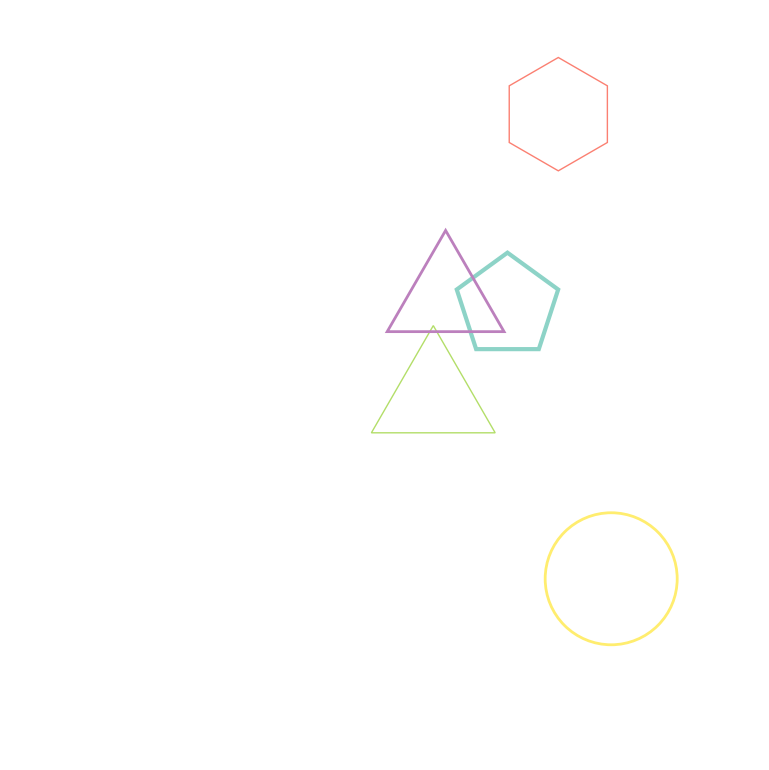[{"shape": "pentagon", "thickness": 1.5, "radius": 0.35, "center": [0.659, 0.603]}, {"shape": "hexagon", "thickness": 0.5, "radius": 0.37, "center": [0.725, 0.852]}, {"shape": "triangle", "thickness": 0.5, "radius": 0.46, "center": [0.563, 0.484]}, {"shape": "triangle", "thickness": 1, "radius": 0.44, "center": [0.579, 0.613]}, {"shape": "circle", "thickness": 1, "radius": 0.43, "center": [0.794, 0.248]}]